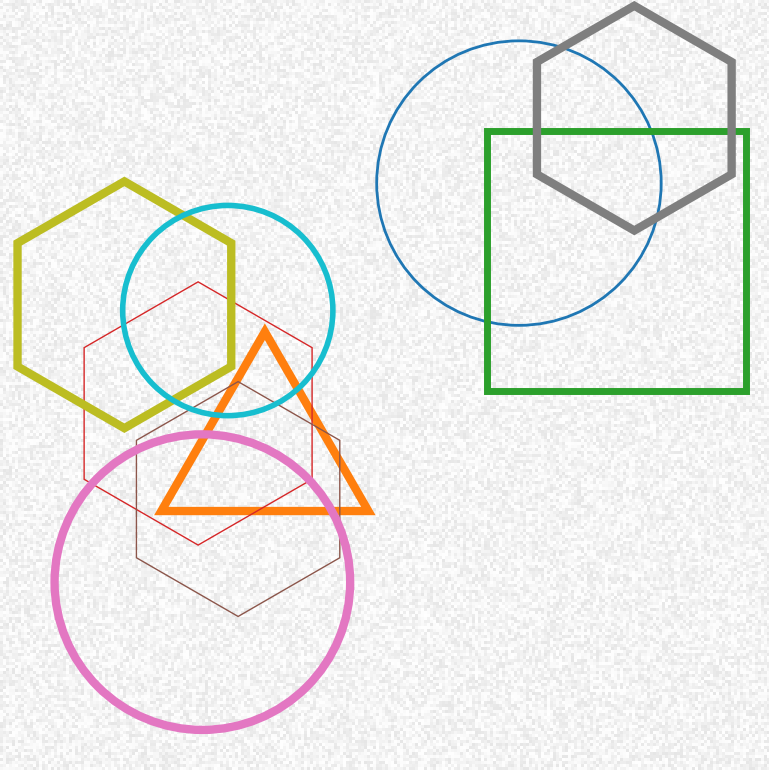[{"shape": "circle", "thickness": 1, "radius": 0.92, "center": [0.674, 0.762]}, {"shape": "triangle", "thickness": 3, "radius": 0.78, "center": [0.344, 0.414]}, {"shape": "square", "thickness": 2.5, "radius": 0.84, "center": [0.801, 0.661]}, {"shape": "hexagon", "thickness": 0.5, "radius": 0.85, "center": [0.257, 0.463]}, {"shape": "hexagon", "thickness": 0.5, "radius": 0.76, "center": [0.309, 0.352]}, {"shape": "circle", "thickness": 3, "radius": 0.96, "center": [0.263, 0.244]}, {"shape": "hexagon", "thickness": 3, "radius": 0.73, "center": [0.824, 0.847]}, {"shape": "hexagon", "thickness": 3, "radius": 0.8, "center": [0.162, 0.604]}, {"shape": "circle", "thickness": 2, "radius": 0.68, "center": [0.296, 0.597]}]